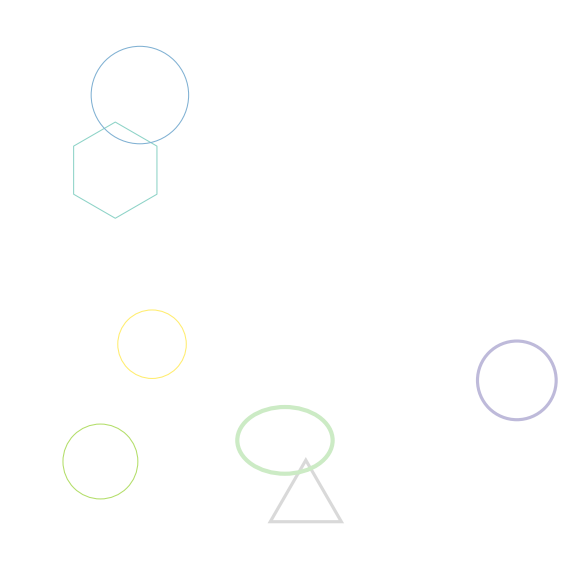[{"shape": "hexagon", "thickness": 0.5, "radius": 0.42, "center": [0.2, 0.704]}, {"shape": "circle", "thickness": 1.5, "radius": 0.34, "center": [0.895, 0.34]}, {"shape": "circle", "thickness": 0.5, "radius": 0.42, "center": [0.242, 0.835]}, {"shape": "circle", "thickness": 0.5, "radius": 0.32, "center": [0.174, 0.2]}, {"shape": "triangle", "thickness": 1.5, "radius": 0.36, "center": [0.53, 0.131]}, {"shape": "oval", "thickness": 2, "radius": 0.41, "center": [0.493, 0.237]}, {"shape": "circle", "thickness": 0.5, "radius": 0.3, "center": [0.263, 0.403]}]